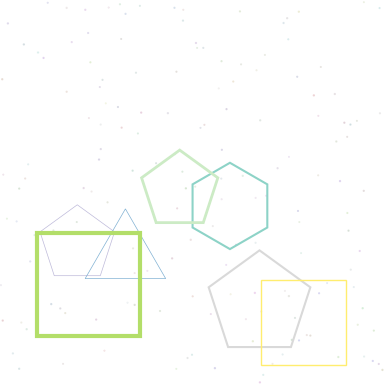[{"shape": "hexagon", "thickness": 1.5, "radius": 0.56, "center": [0.597, 0.465]}, {"shape": "pentagon", "thickness": 0.5, "radius": 0.51, "center": [0.201, 0.366]}, {"shape": "triangle", "thickness": 0.5, "radius": 0.6, "center": [0.326, 0.337]}, {"shape": "square", "thickness": 3, "radius": 0.67, "center": [0.229, 0.261]}, {"shape": "pentagon", "thickness": 1.5, "radius": 0.69, "center": [0.674, 0.211]}, {"shape": "pentagon", "thickness": 2, "radius": 0.52, "center": [0.467, 0.506]}, {"shape": "square", "thickness": 1, "radius": 0.55, "center": [0.789, 0.162]}]